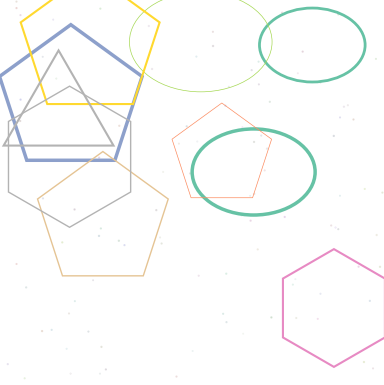[{"shape": "oval", "thickness": 2.5, "radius": 0.8, "center": [0.659, 0.553]}, {"shape": "oval", "thickness": 2, "radius": 0.69, "center": [0.811, 0.883]}, {"shape": "pentagon", "thickness": 0.5, "radius": 0.68, "center": [0.576, 0.596]}, {"shape": "pentagon", "thickness": 2.5, "radius": 0.97, "center": [0.184, 0.741]}, {"shape": "hexagon", "thickness": 1.5, "radius": 0.76, "center": [0.867, 0.2]}, {"shape": "oval", "thickness": 0.5, "radius": 0.93, "center": [0.521, 0.891]}, {"shape": "pentagon", "thickness": 1.5, "radius": 0.95, "center": [0.234, 0.883]}, {"shape": "pentagon", "thickness": 1, "radius": 0.89, "center": [0.267, 0.428]}, {"shape": "hexagon", "thickness": 1, "radius": 0.92, "center": [0.181, 0.593]}, {"shape": "triangle", "thickness": 1.5, "radius": 0.82, "center": [0.152, 0.704]}]